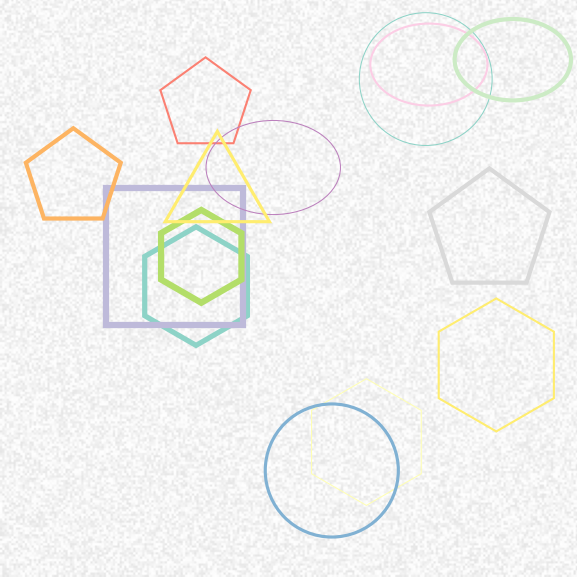[{"shape": "hexagon", "thickness": 2.5, "radius": 0.51, "center": [0.339, 0.504]}, {"shape": "circle", "thickness": 0.5, "radius": 0.57, "center": [0.737, 0.862]}, {"shape": "hexagon", "thickness": 0.5, "radius": 0.55, "center": [0.634, 0.234]}, {"shape": "square", "thickness": 3, "radius": 0.59, "center": [0.302, 0.555]}, {"shape": "pentagon", "thickness": 1, "radius": 0.41, "center": [0.356, 0.818]}, {"shape": "circle", "thickness": 1.5, "radius": 0.58, "center": [0.575, 0.184]}, {"shape": "pentagon", "thickness": 2, "radius": 0.43, "center": [0.127, 0.691]}, {"shape": "hexagon", "thickness": 3, "radius": 0.4, "center": [0.349, 0.555]}, {"shape": "oval", "thickness": 1, "radius": 0.51, "center": [0.743, 0.887]}, {"shape": "pentagon", "thickness": 2, "radius": 0.55, "center": [0.847, 0.598]}, {"shape": "oval", "thickness": 0.5, "radius": 0.58, "center": [0.473, 0.709]}, {"shape": "oval", "thickness": 2, "radius": 0.5, "center": [0.888, 0.896]}, {"shape": "triangle", "thickness": 1.5, "radius": 0.52, "center": [0.376, 0.667]}, {"shape": "hexagon", "thickness": 1, "radius": 0.58, "center": [0.859, 0.367]}]